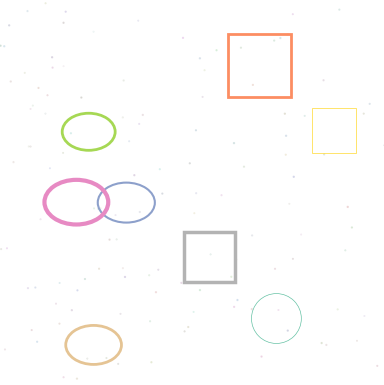[{"shape": "circle", "thickness": 0.5, "radius": 0.32, "center": [0.718, 0.173]}, {"shape": "square", "thickness": 2, "radius": 0.4, "center": [0.674, 0.83]}, {"shape": "oval", "thickness": 1.5, "radius": 0.37, "center": [0.328, 0.474]}, {"shape": "oval", "thickness": 3, "radius": 0.41, "center": [0.198, 0.475]}, {"shape": "oval", "thickness": 2, "radius": 0.34, "center": [0.23, 0.658]}, {"shape": "square", "thickness": 0.5, "radius": 0.29, "center": [0.868, 0.661]}, {"shape": "oval", "thickness": 2, "radius": 0.36, "center": [0.243, 0.104]}, {"shape": "square", "thickness": 2.5, "radius": 0.33, "center": [0.545, 0.332]}]